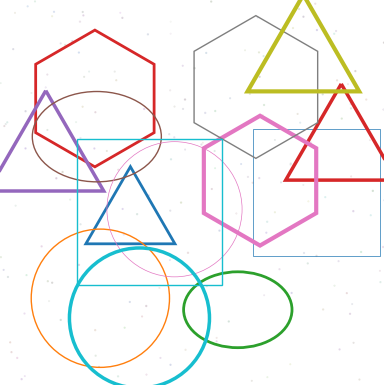[{"shape": "triangle", "thickness": 2, "radius": 0.67, "center": [0.339, 0.434]}, {"shape": "square", "thickness": 0.5, "radius": 0.82, "center": [0.823, 0.5]}, {"shape": "circle", "thickness": 1, "radius": 0.9, "center": [0.261, 0.225]}, {"shape": "oval", "thickness": 2, "radius": 0.7, "center": [0.618, 0.195]}, {"shape": "triangle", "thickness": 2.5, "radius": 0.83, "center": [0.886, 0.615]}, {"shape": "hexagon", "thickness": 2, "radius": 0.89, "center": [0.246, 0.744]}, {"shape": "triangle", "thickness": 2.5, "radius": 0.87, "center": [0.119, 0.591]}, {"shape": "oval", "thickness": 1, "radius": 0.84, "center": [0.251, 0.645]}, {"shape": "circle", "thickness": 0.5, "radius": 0.88, "center": [0.453, 0.456]}, {"shape": "hexagon", "thickness": 3, "radius": 0.84, "center": [0.675, 0.531]}, {"shape": "hexagon", "thickness": 1, "radius": 0.93, "center": [0.665, 0.774]}, {"shape": "triangle", "thickness": 3, "radius": 0.84, "center": [0.788, 0.846]}, {"shape": "circle", "thickness": 2.5, "radius": 0.91, "center": [0.362, 0.174]}, {"shape": "square", "thickness": 1, "radius": 0.95, "center": [0.388, 0.45]}]